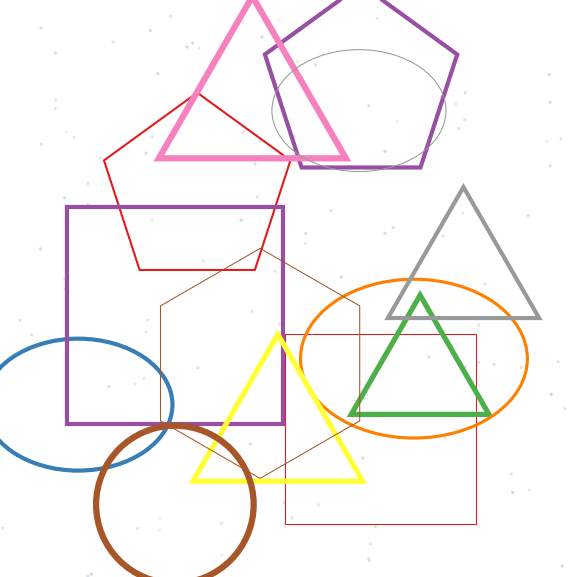[{"shape": "pentagon", "thickness": 1, "radius": 0.85, "center": [0.342, 0.669]}, {"shape": "square", "thickness": 0.5, "radius": 0.83, "center": [0.658, 0.256]}, {"shape": "oval", "thickness": 2, "radius": 0.82, "center": [0.135, 0.298]}, {"shape": "triangle", "thickness": 2.5, "radius": 0.69, "center": [0.727, 0.35]}, {"shape": "square", "thickness": 2, "radius": 0.94, "center": [0.303, 0.453]}, {"shape": "pentagon", "thickness": 2, "radius": 0.88, "center": [0.625, 0.851]}, {"shape": "oval", "thickness": 1.5, "radius": 0.98, "center": [0.717, 0.378]}, {"shape": "triangle", "thickness": 2.5, "radius": 0.85, "center": [0.481, 0.251]}, {"shape": "circle", "thickness": 3, "radius": 0.68, "center": [0.303, 0.126]}, {"shape": "hexagon", "thickness": 0.5, "radius": 1.0, "center": [0.45, 0.37]}, {"shape": "triangle", "thickness": 3, "radius": 0.93, "center": [0.437, 0.818]}, {"shape": "oval", "thickness": 0.5, "radius": 0.75, "center": [0.622, 0.808]}, {"shape": "triangle", "thickness": 2, "radius": 0.76, "center": [0.803, 0.524]}]